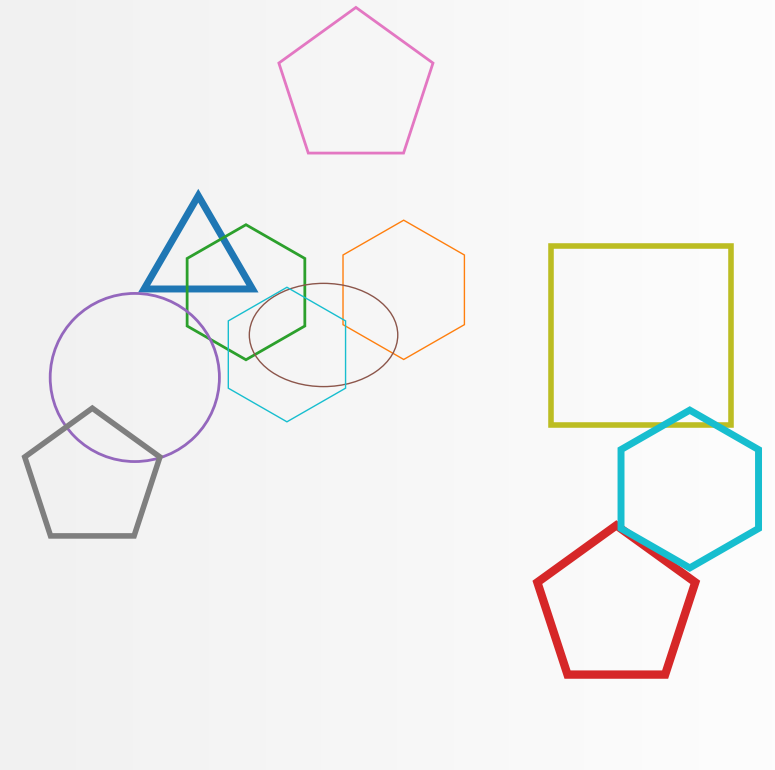[{"shape": "triangle", "thickness": 2.5, "radius": 0.4, "center": [0.256, 0.665]}, {"shape": "hexagon", "thickness": 0.5, "radius": 0.45, "center": [0.521, 0.624]}, {"shape": "hexagon", "thickness": 1, "radius": 0.44, "center": [0.317, 0.62]}, {"shape": "pentagon", "thickness": 3, "radius": 0.54, "center": [0.795, 0.211]}, {"shape": "circle", "thickness": 1, "radius": 0.55, "center": [0.174, 0.51]}, {"shape": "oval", "thickness": 0.5, "radius": 0.48, "center": [0.417, 0.565]}, {"shape": "pentagon", "thickness": 1, "radius": 0.52, "center": [0.459, 0.886]}, {"shape": "pentagon", "thickness": 2, "radius": 0.46, "center": [0.119, 0.378]}, {"shape": "square", "thickness": 2, "radius": 0.58, "center": [0.827, 0.564]}, {"shape": "hexagon", "thickness": 2.5, "radius": 0.51, "center": [0.89, 0.365]}, {"shape": "hexagon", "thickness": 0.5, "radius": 0.44, "center": [0.37, 0.54]}]